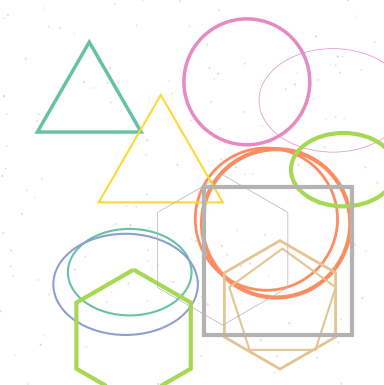[{"shape": "triangle", "thickness": 2.5, "radius": 0.78, "center": [0.232, 0.735]}, {"shape": "oval", "thickness": 1.5, "radius": 0.8, "center": [0.337, 0.293]}, {"shape": "circle", "thickness": 3, "radius": 0.96, "center": [0.717, 0.42]}, {"shape": "circle", "thickness": 2, "radius": 0.92, "center": [0.692, 0.431]}, {"shape": "oval", "thickness": 1.5, "radius": 0.94, "center": [0.326, 0.261]}, {"shape": "oval", "thickness": 0.5, "radius": 0.96, "center": [0.865, 0.739]}, {"shape": "circle", "thickness": 2.5, "radius": 0.82, "center": [0.641, 0.787]}, {"shape": "hexagon", "thickness": 3, "radius": 0.86, "center": [0.347, 0.128]}, {"shape": "oval", "thickness": 3, "radius": 0.68, "center": [0.892, 0.559]}, {"shape": "triangle", "thickness": 1.5, "radius": 0.93, "center": [0.418, 0.567]}, {"shape": "pentagon", "thickness": 1.5, "radius": 0.73, "center": [0.734, 0.209]}, {"shape": "hexagon", "thickness": 2, "radius": 0.83, "center": [0.727, 0.208]}, {"shape": "hexagon", "thickness": 0.5, "radius": 0.98, "center": [0.579, 0.351]}, {"shape": "square", "thickness": 3, "radius": 0.96, "center": [0.722, 0.323]}]